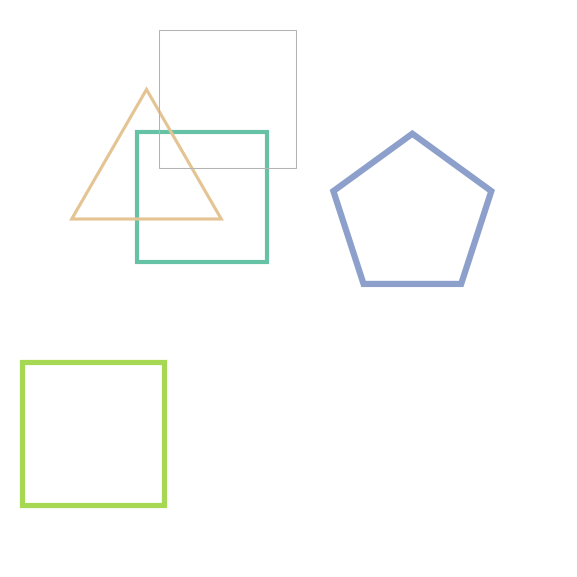[{"shape": "square", "thickness": 2, "radius": 0.56, "center": [0.35, 0.658]}, {"shape": "pentagon", "thickness": 3, "radius": 0.72, "center": [0.714, 0.624]}, {"shape": "square", "thickness": 2.5, "radius": 0.62, "center": [0.161, 0.248]}, {"shape": "triangle", "thickness": 1.5, "radius": 0.75, "center": [0.254, 0.695]}, {"shape": "square", "thickness": 0.5, "radius": 0.59, "center": [0.394, 0.828]}]